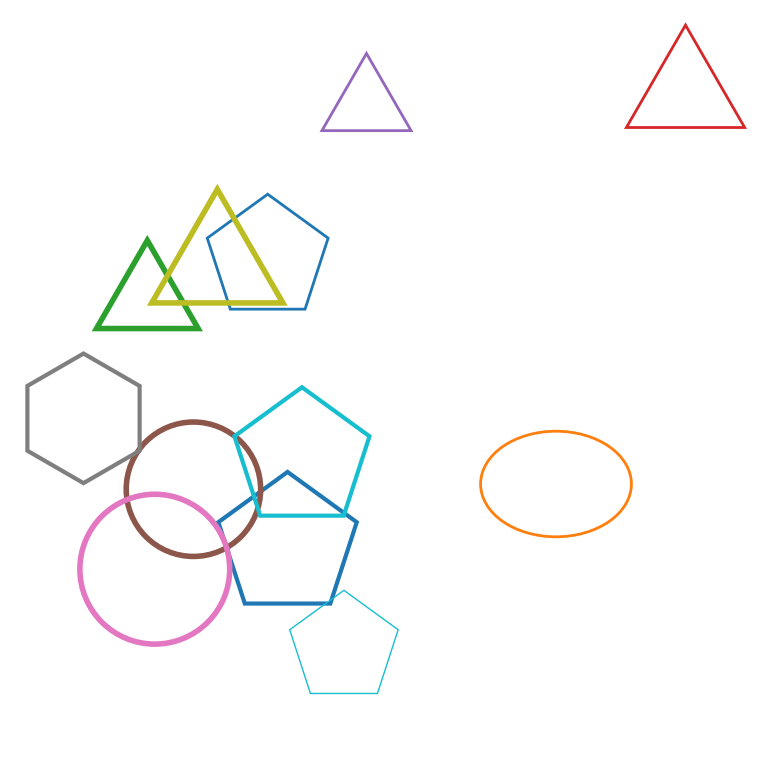[{"shape": "pentagon", "thickness": 1.5, "radius": 0.47, "center": [0.373, 0.293]}, {"shape": "pentagon", "thickness": 1, "radius": 0.41, "center": [0.348, 0.665]}, {"shape": "oval", "thickness": 1, "radius": 0.49, "center": [0.722, 0.371]}, {"shape": "triangle", "thickness": 2, "radius": 0.38, "center": [0.191, 0.611]}, {"shape": "triangle", "thickness": 1, "radius": 0.44, "center": [0.89, 0.879]}, {"shape": "triangle", "thickness": 1, "radius": 0.33, "center": [0.476, 0.864]}, {"shape": "circle", "thickness": 2, "radius": 0.44, "center": [0.251, 0.365]}, {"shape": "circle", "thickness": 2, "radius": 0.49, "center": [0.201, 0.261]}, {"shape": "hexagon", "thickness": 1.5, "radius": 0.42, "center": [0.108, 0.457]}, {"shape": "triangle", "thickness": 2, "radius": 0.49, "center": [0.282, 0.656]}, {"shape": "pentagon", "thickness": 1.5, "radius": 0.46, "center": [0.392, 0.405]}, {"shape": "pentagon", "thickness": 0.5, "radius": 0.37, "center": [0.447, 0.159]}]